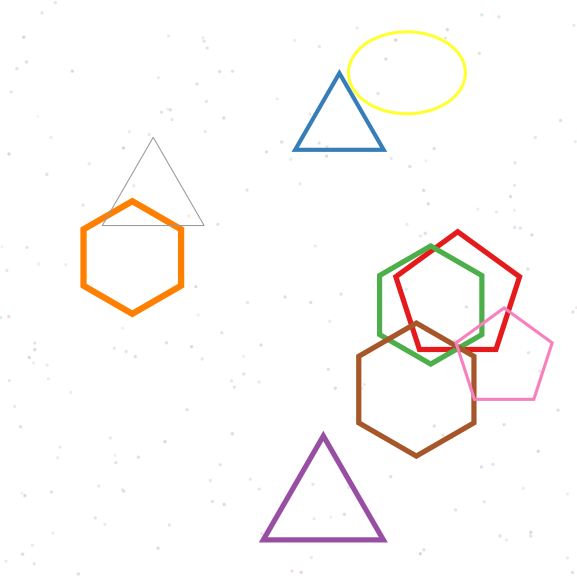[{"shape": "pentagon", "thickness": 2.5, "radius": 0.56, "center": [0.793, 0.485]}, {"shape": "triangle", "thickness": 2, "radius": 0.44, "center": [0.588, 0.784]}, {"shape": "hexagon", "thickness": 2.5, "radius": 0.51, "center": [0.746, 0.471]}, {"shape": "triangle", "thickness": 2.5, "radius": 0.6, "center": [0.56, 0.124]}, {"shape": "hexagon", "thickness": 3, "radius": 0.49, "center": [0.229, 0.553]}, {"shape": "oval", "thickness": 1.5, "radius": 0.51, "center": [0.705, 0.873]}, {"shape": "hexagon", "thickness": 2.5, "radius": 0.58, "center": [0.721, 0.325]}, {"shape": "pentagon", "thickness": 1.5, "radius": 0.44, "center": [0.873, 0.378]}, {"shape": "triangle", "thickness": 0.5, "radius": 0.51, "center": [0.265, 0.66]}]